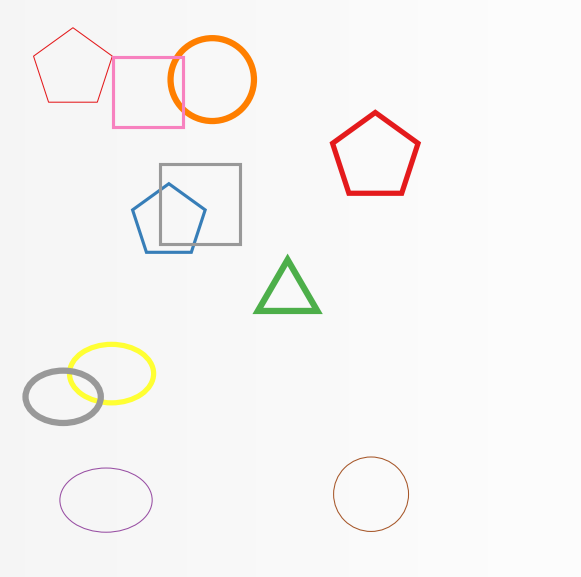[{"shape": "pentagon", "thickness": 0.5, "radius": 0.36, "center": [0.125, 0.88]}, {"shape": "pentagon", "thickness": 2.5, "radius": 0.39, "center": [0.646, 0.727]}, {"shape": "pentagon", "thickness": 1.5, "radius": 0.33, "center": [0.291, 0.615]}, {"shape": "triangle", "thickness": 3, "radius": 0.3, "center": [0.495, 0.49]}, {"shape": "oval", "thickness": 0.5, "radius": 0.4, "center": [0.182, 0.133]}, {"shape": "circle", "thickness": 3, "radius": 0.36, "center": [0.365, 0.861]}, {"shape": "oval", "thickness": 2.5, "radius": 0.36, "center": [0.192, 0.352]}, {"shape": "circle", "thickness": 0.5, "radius": 0.32, "center": [0.638, 0.143]}, {"shape": "square", "thickness": 1.5, "radius": 0.3, "center": [0.255, 0.839]}, {"shape": "square", "thickness": 1.5, "radius": 0.35, "center": [0.344, 0.647]}, {"shape": "oval", "thickness": 3, "radius": 0.32, "center": [0.109, 0.312]}]